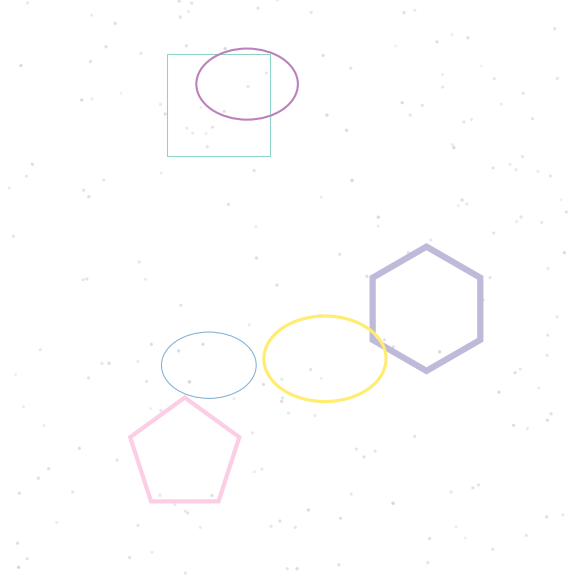[{"shape": "square", "thickness": 0.5, "radius": 0.44, "center": [0.379, 0.817]}, {"shape": "hexagon", "thickness": 3, "radius": 0.54, "center": [0.738, 0.464]}, {"shape": "oval", "thickness": 0.5, "radius": 0.41, "center": [0.362, 0.367]}, {"shape": "pentagon", "thickness": 2, "radius": 0.5, "center": [0.32, 0.211]}, {"shape": "oval", "thickness": 1, "radius": 0.44, "center": [0.428, 0.853]}, {"shape": "oval", "thickness": 1.5, "radius": 0.53, "center": [0.563, 0.378]}]